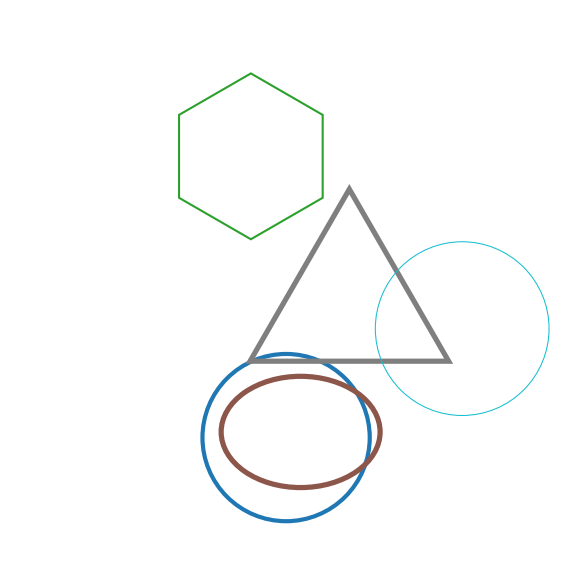[{"shape": "circle", "thickness": 2, "radius": 0.72, "center": [0.495, 0.241]}, {"shape": "hexagon", "thickness": 1, "radius": 0.72, "center": [0.434, 0.728]}, {"shape": "oval", "thickness": 2.5, "radius": 0.69, "center": [0.521, 0.251]}, {"shape": "triangle", "thickness": 2.5, "radius": 0.99, "center": [0.605, 0.473]}, {"shape": "circle", "thickness": 0.5, "radius": 0.75, "center": [0.8, 0.43]}]